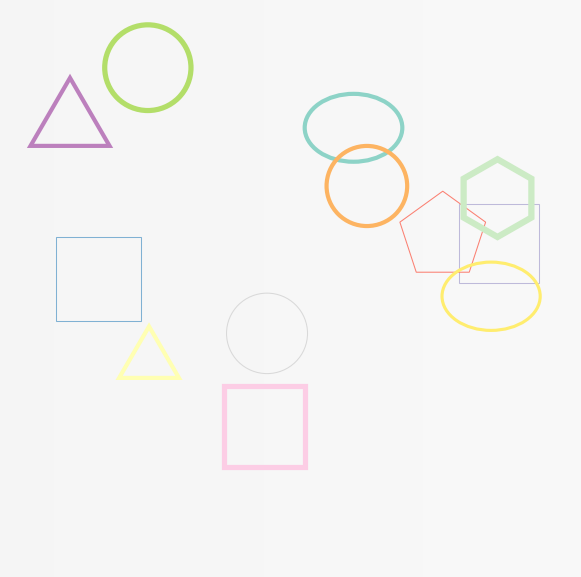[{"shape": "oval", "thickness": 2, "radius": 0.42, "center": [0.608, 0.778]}, {"shape": "triangle", "thickness": 2, "radius": 0.3, "center": [0.256, 0.374]}, {"shape": "square", "thickness": 0.5, "radius": 0.34, "center": [0.859, 0.577]}, {"shape": "pentagon", "thickness": 0.5, "radius": 0.39, "center": [0.762, 0.591]}, {"shape": "square", "thickness": 0.5, "radius": 0.36, "center": [0.17, 0.516]}, {"shape": "circle", "thickness": 2, "radius": 0.35, "center": [0.631, 0.677]}, {"shape": "circle", "thickness": 2.5, "radius": 0.37, "center": [0.254, 0.882]}, {"shape": "square", "thickness": 2.5, "radius": 0.35, "center": [0.455, 0.261]}, {"shape": "circle", "thickness": 0.5, "radius": 0.35, "center": [0.459, 0.422]}, {"shape": "triangle", "thickness": 2, "radius": 0.39, "center": [0.12, 0.786]}, {"shape": "hexagon", "thickness": 3, "radius": 0.34, "center": [0.856, 0.656]}, {"shape": "oval", "thickness": 1.5, "radius": 0.42, "center": [0.845, 0.486]}]